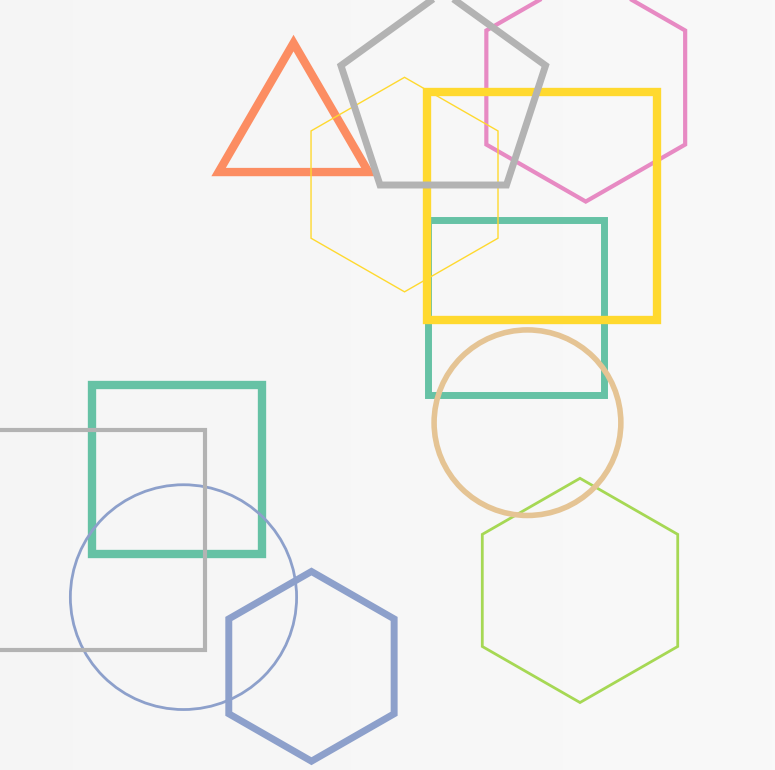[{"shape": "square", "thickness": 2.5, "radius": 0.57, "center": [0.666, 0.6]}, {"shape": "square", "thickness": 3, "radius": 0.55, "center": [0.228, 0.39]}, {"shape": "triangle", "thickness": 3, "radius": 0.56, "center": [0.379, 0.832]}, {"shape": "circle", "thickness": 1, "radius": 0.73, "center": [0.237, 0.224]}, {"shape": "hexagon", "thickness": 2.5, "radius": 0.62, "center": [0.402, 0.135]}, {"shape": "hexagon", "thickness": 1.5, "radius": 0.74, "center": [0.756, 0.886]}, {"shape": "hexagon", "thickness": 1, "radius": 0.73, "center": [0.748, 0.233]}, {"shape": "square", "thickness": 3, "radius": 0.74, "center": [0.699, 0.732]}, {"shape": "hexagon", "thickness": 0.5, "radius": 0.7, "center": [0.522, 0.76]}, {"shape": "circle", "thickness": 2, "radius": 0.6, "center": [0.681, 0.451]}, {"shape": "pentagon", "thickness": 2.5, "radius": 0.69, "center": [0.572, 0.872]}, {"shape": "square", "thickness": 1.5, "radius": 0.71, "center": [0.122, 0.299]}]